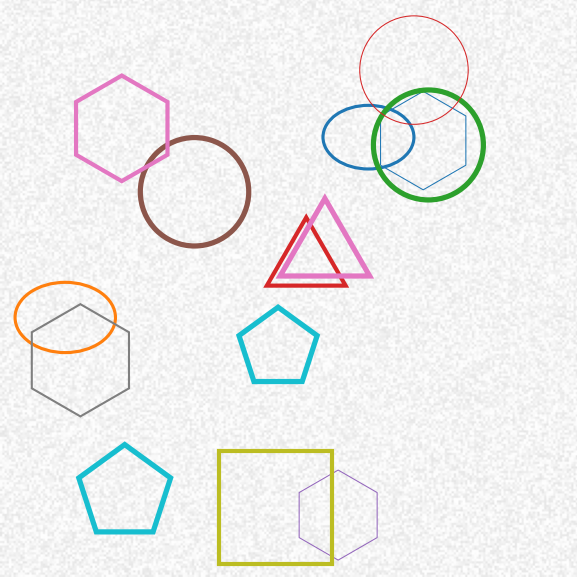[{"shape": "oval", "thickness": 1.5, "radius": 0.39, "center": [0.638, 0.762]}, {"shape": "hexagon", "thickness": 0.5, "radius": 0.43, "center": [0.733, 0.756]}, {"shape": "oval", "thickness": 1.5, "radius": 0.43, "center": [0.113, 0.449]}, {"shape": "circle", "thickness": 2.5, "radius": 0.48, "center": [0.742, 0.748]}, {"shape": "circle", "thickness": 0.5, "radius": 0.47, "center": [0.717, 0.878]}, {"shape": "triangle", "thickness": 2, "radius": 0.39, "center": [0.53, 0.544]}, {"shape": "hexagon", "thickness": 0.5, "radius": 0.39, "center": [0.586, 0.107]}, {"shape": "circle", "thickness": 2.5, "radius": 0.47, "center": [0.337, 0.667]}, {"shape": "hexagon", "thickness": 2, "radius": 0.46, "center": [0.211, 0.777]}, {"shape": "triangle", "thickness": 2.5, "radius": 0.45, "center": [0.563, 0.566]}, {"shape": "hexagon", "thickness": 1, "radius": 0.49, "center": [0.139, 0.375]}, {"shape": "square", "thickness": 2, "radius": 0.49, "center": [0.477, 0.121]}, {"shape": "pentagon", "thickness": 2.5, "radius": 0.36, "center": [0.482, 0.396]}, {"shape": "pentagon", "thickness": 2.5, "radius": 0.42, "center": [0.216, 0.146]}]